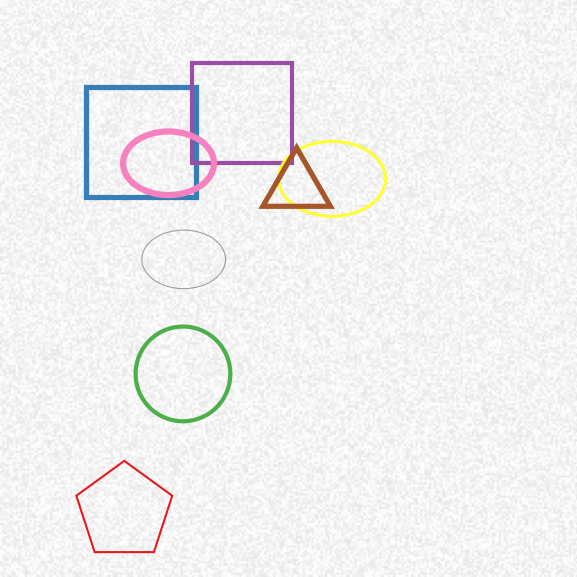[{"shape": "pentagon", "thickness": 1, "radius": 0.44, "center": [0.215, 0.114]}, {"shape": "square", "thickness": 2.5, "radius": 0.48, "center": [0.245, 0.753]}, {"shape": "circle", "thickness": 2, "radius": 0.41, "center": [0.317, 0.352]}, {"shape": "square", "thickness": 2, "radius": 0.43, "center": [0.419, 0.803]}, {"shape": "oval", "thickness": 1.5, "radius": 0.46, "center": [0.575, 0.689]}, {"shape": "triangle", "thickness": 2.5, "radius": 0.34, "center": [0.514, 0.676]}, {"shape": "oval", "thickness": 3, "radius": 0.39, "center": [0.292, 0.716]}, {"shape": "oval", "thickness": 0.5, "radius": 0.36, "center": [0.318, 0.55]}]